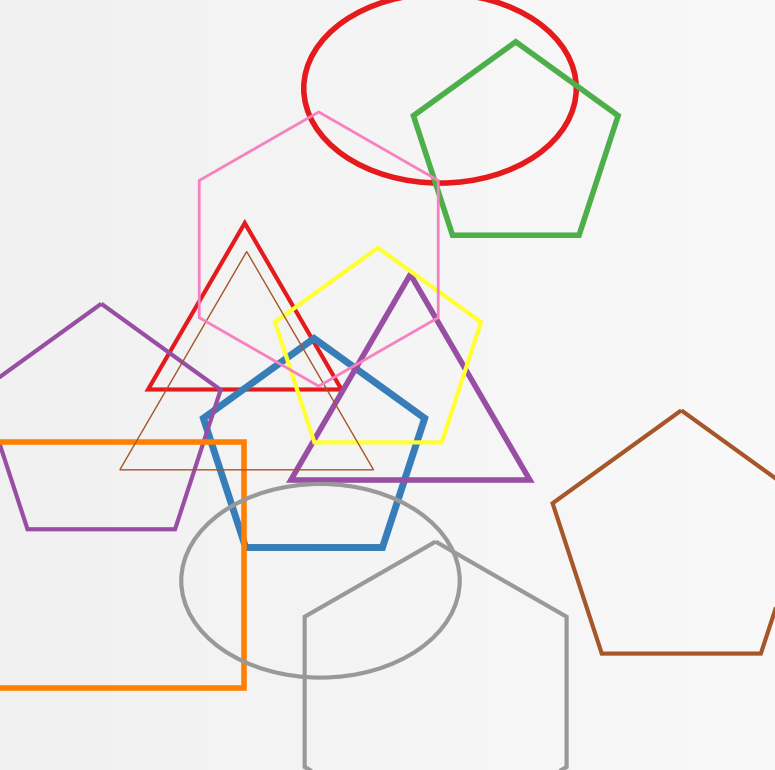[{"shape": "oval", "thickness": 2, "radius": 0.88, "center": [0.568, 0.885]}, {"shape": "triangle", "thickness": 1.5, "radius": 0.72, "center": [0.316, 0.566]}, {"shape": "pentagon", "thickness": 2.5, "radius": 0.75, "center": [0.405, 0.41]}, {"shape": "pentagon", "thickness": 2, "radius": 0.69, "center": [0.666, 0.807]}, {"shape": "triangle", "thickness": 2, "radius": 0.89, "center": [0.529, 0.466]}, {"shape": "pentagon", "thickness": 1.5, "radius": 0.81, "center": [0.131, 0.444]}, {"shape": "square", "thickness": 2, "radius": 0.8, "center": [0.154, 0.266]}, {"shape": "pentagon", "thickness": 1.5, "radius": 0.7, "center": [0.488, 0.538]}, {"shape": "triangle", "thickness": 0.5, "radius": 0.95, "center": [0.318, 0.484]}, {"shape": "pentagon", "thickness": 1.5, "radius": 0.87, "center": [0.879, 0.292]}, {"shape": "hexagon", "thickness": 1, "radius": 0.89, "center": [0.411, 0.677]}, {"shape": "hexagon", "thickness": 1.5, "radius": 0.98, "center": [0.562, 0.101]}, {"shape": "oval", "thickness": 1.5, "radius": 0.9, "center": [0.414, 0.246]}]